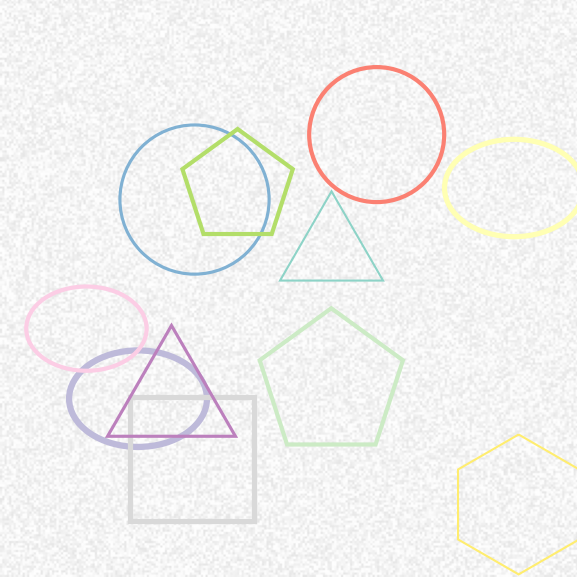[{"shape": "triangle", "thickness": 1, "radius": 0.51, "center": [0.574, 0.565]}, {"shape": "oval", "thickness": 2.5, "radius": 0.6, "center": [0.89, 0.674]}, {"shape": "oval", "thickness": 3, "radius": 0.6, "center": [0.239, 0.309]}, {"shape": "circle", "thickness": 2, "radius": 0.58, "center": [0.652, 0.766]}, {"shape": "circle", "thickness": 1.5, "radius": 0.65, "center": [0.337, 0.654]}, {"shape": "pentagon", "thickness": 2, "radius": 0.5, "center": [0.411, 0.675]}, {"shape": "oval", "thickness": 2, "radius": 0.52, "center": [0.15, 0.43]}, {"shape": "square", "thickness": 2.5, "radius": 0.54, "center": [0.333, 0.204]}, {"shape": "triangle", "thickness": 1.5, "radius": 0.64, "center": [0.297, 0.308]}, {"shape": "pentagon", "thickness": 2, "radius": 0.65, "center": [0.574, 0.335]}, {"shape": "hexagon", "thickness": 1, "radius": 0.61, "center": [0.898, 0.126]}]